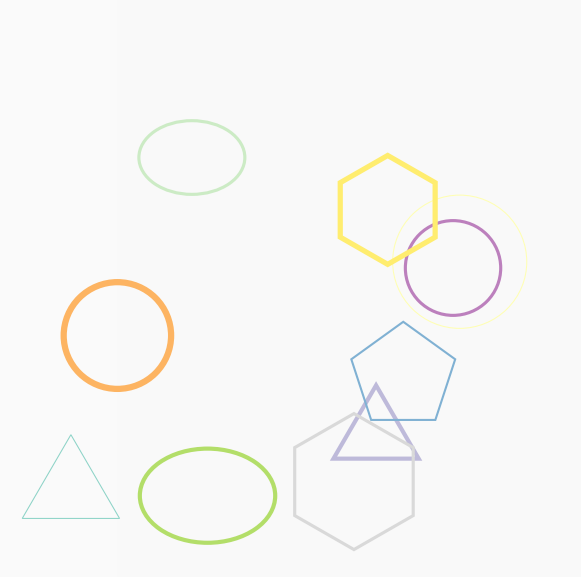[{"shape": "triangle", "thickness": 0.5, "radius": 0.48, "center": [0.122, 0.15]}, {"shape": "circle", "thickness": 0.5, "radius": 0.58, "center": [0.791, 0.546]}, {"shape": "triangle", "thickness": 2, "radius": 0.42, "center": [0.647, 0.247]}, {"shape": "pentagon", "thickness": 1, "radius": 0.47, "center": [0.694, 0.348]}, {"shape": "circle", "thickness": 3, "radius": 0.46, "center": [0.202, 0.418]}, {"shape": "oval", "thickness": 2, "radius": 0.58, "center": [0.357, 0.141]}, {"shape": "hexagon", "thickness": 1.5, "radius": 0.59, "center": [0.609, 0.165]}, {"shape": "circle", "thickness": 1.5, "radius": 0.41, "center": [0.779, 0.535]}, {"shape": "oval", "thickness": 1.5, "radius": 0.46, "center": [0.33, 0.726]}, {"shape": "hexagon", "thickness": 2.5, "radius": 0.47, "center": [0.667, 0.636]}]